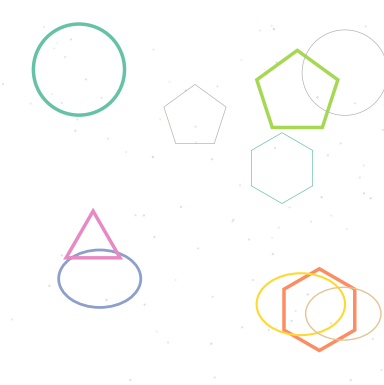[{"shape": "hexagon", "thickness": 0.5, "radius": 0.46, "center": [0.732, 0.563]}, {"shape": "circle", "thickness": 2.5, "radius": 0.59, "center": [0.205, 0.819]}, {"shape": "hexagon", "thickness": 2.5, "radius": 0.53, "center": [0.83, 0.196]}, {"shape": "oval", "thickness": 2, "radius": 0.53, "center": [0.259, 0.276]}, {"shape": "triangle", "thickness": 2.5, "radius": 0.4, "center": [0.242, 0.371]}, {"shape": "pentagon", "thickness": 2.5, "radius": 0.55, "center": [0.772, 0.758]}, {"shape": "oval", "thickness": 1.5, "radius": 0.57, "center": [0.781, 0.21]}, {"shape": "oval", "thickness": 1, "radius": 0.49, "center": [0.892, 0.185]}, {"shape": "pentagon", "thickness": 0.5, "radius": 0.42, "center": [0.506, 0.696]}, {"shape": "circle", "thickness": 0.5, "radius": 0.56, "center": [0.896, 0.811]}]